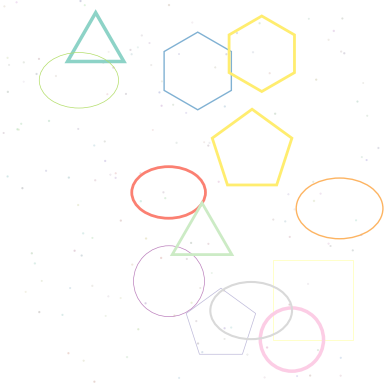[{"shape": "triangle", "thickness": 2.5, "radius": 0.42, "center": [0.249, 0.883]}, {"shape": "square", "thickness": 0.5, "radius": 0.52, "center": [0.812, 0.22]}, {"shape": "pentagon", "thickness": 0.5, "radius": 0.47, "center": [0.574, 0.157]}, {"shape": "oval", "thickness": 2, "radius": 0.48, "center": [0.438, 0.5]}, {"shape": "hexagon", "thickness": 1, "radius": 0.5, "center": [0.514, 0.816]}, {"shape": "oval", "thickness": 1, "radius": 0.56, "center": [0.882, 0.459]}, {"shape": "oval", "thickness": 0.5, "radius": 0.51, "center": [0.205, 0.791]}, {"shape": "circle", "thickness": 2.5, "radius": 0.41, "center": [0.758, 0.118]}, {"shape": "oval", "thickness": 1.5, "radius": 0.53, "center": [0.652, 0.193]}, {"shape": "circle", "thickness": 0.5, "radius": 0.46, "center": [0.439, 0.27]}, {"shape": "triangle", "thickness": 2, "radius": 0.45, "center": [0.525, 0.383]}, {"shape": "pentagon", "thickness": 2, "radius": 0.54, "center": [0.655, 0.608]}, {"shape": "hexagon", "thickness": 2, "radius": 0.49, "center": [0.68, 0.86]}]